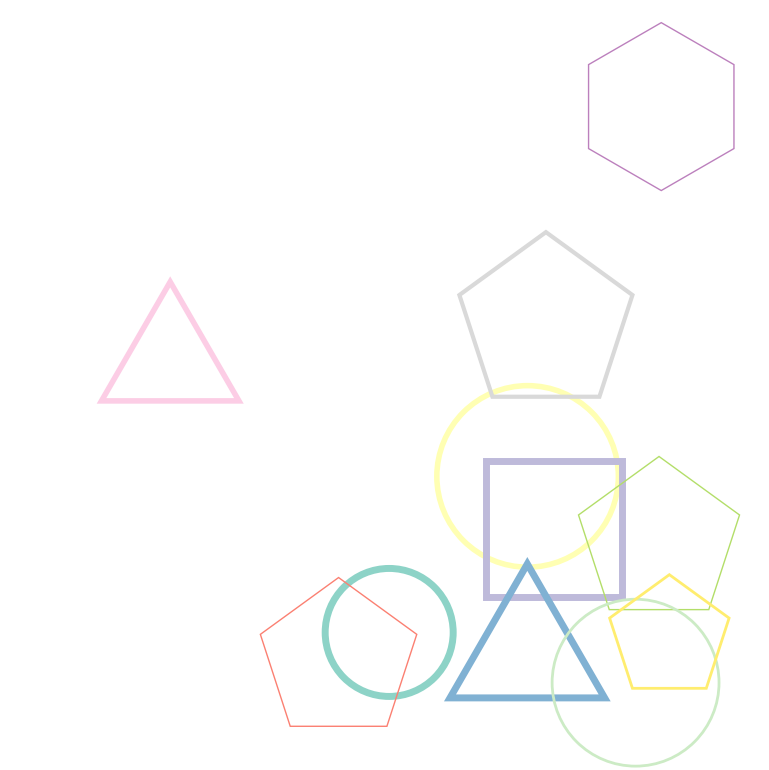[{"shape": "circle", "thickness": 2.5, "radius": 0.42, "center": [0.505, 0.179]}, {"shape": "circle", "thickness": 2, "radius": 0.59, "center": [0.685, 0.381]}, {"shape": "square", "thickness": 2.5, "radius": 0.44, "center": [0.72, 0.313]}, {"shape": "pentagon", "thickness": 0.5, "radius": 0.53, "center": [0.44, 0.143]}, {"shape": "triangle", "thickness": 2.5, "radius": 0.58, "center": [0.685, 0.152]}, {"shape": "pentagon", "thickness": 0.5, "radius": 0.55, "center": [0.856, 0.297]}, {"shape": "triangle", "thickness": 2, "radius": 0.52, "center": [0.221, 0.531]}, {"shape": "pentagon", "thickness": 1.5, "radius": 0.59, "center": [0.709, 0.58]}, {"shape": "hexagon", "thickness": 0.5, "radius": 0.55, "center": [0.859, 0.862]}, {"shape": "circle", "thickness": 1, "radius": 0.54, "center": [0.825, 0.113]}, {"shape": "pentagon", "thickness": 1, "radius": 0.41, "center": [0.869, 0.172]}]